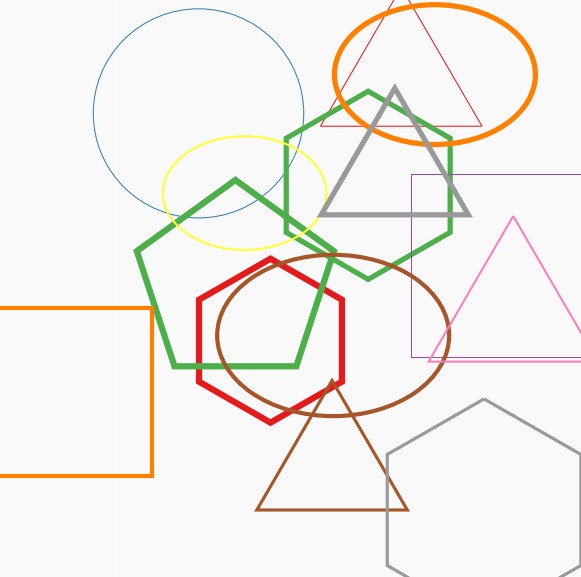[{"shape": "hexagon", "thickness": 3, "radius": 0.71, "center": [0.465, 0.409]}, {"shape": "triangle", "thickness": 0.5, "radius": 0.8, "center": [0.69, 0.861]}, {"shape": "circle", "thickness": 0.5, "radius": 0.91, "center": [0.342, 0.803]}, {"shape": "hexagon", "thickness": 2.5, "radius": 0.81, "center": [0.633, 0.678]}, {"shape": "pentagon", "thickness": 3, "radius": 0.89, "center": [0.405, 0.509]}, {"shape": "square", "thickness": 0.5, "radius": 0.79, "center": [0.866, 0.539]}, {"shape": "oval", "thickness": 2.5, "radius": 0.86, "center": [0.748, 0.87]}, {"shape": "square", "thickness": 2, "radius": 0.73, "center": [0.115, 0.32]}, {"shape": "oval", "thickness": 1, "radius": 0.7, "center": [0.421, 0.665]}, {"shape": "triangle", "thickness": 1.5, "radius": 0.75, "center": [0.571, 0.191]}, {"shape": "oval", "thickness": 2, "radius": 1.0, "center": [0.573, 0.418]}, {"shape": "triangle", "thickness": 1, "radius": 0.84, "center": [0.883, 0.457]}, {"shape": "hexagon", "thickness": 1.5, "radius": 0.96, "center": [0.833, 0.116]}, {"shape": "triangle", "thickness": 2.5, "radius": 0.73, "center": [0.679, 0.7]}]